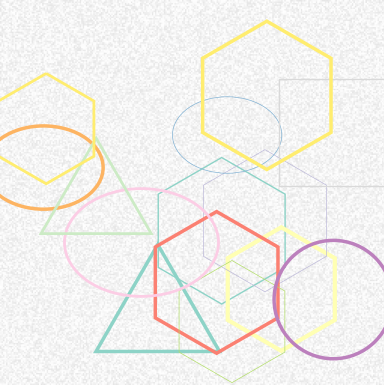[{"shape": "triangle", "thickness": 2.5, "radius": 0.93, "center": [0.41, 0.18]}, {"shape": "hexagon", "thickness": 1, "radius": 0.95, "center": [0.576, 0.401]}, {"shape": "hexagon", "thickness": 3, "radius": 0.8, "center": [0.731, 0.249]}, {"shape": "hexagon", "thickness": 0.5, "radius": 0.92, "center": [0.688, 0.427]}, {"shape": "hexagon", "thickness": 2.5, "radius": 0.92, "center": [0.563, 0.266]}, {"shape": "oval", "thickness": 0.5, "radius": 0.71, "center": [0.59, 0.649]}, {"shape": "oval", "thickness": 2.5, "radius": 0.77, "center": [0.113, 0.565]}, {"shape": "hexagon", "thickness": 0.5, "radius": 0.79, "center": [0.602, 0.165]}, {"shape": "oval", "thickness": 2, "radius": 1.0, "center": [0.368, 0.37]}, {"shape": "square", "thickness": 1, "radius": 0.7, "center": [0.864, 0.656]}, {"shape": "circle", "thickness": 2.5, "radius": 0.77, "center": [0.866, 0.222]}, {"shape": "triangle", "thickness": 2, "radius": 0.83, "center": [0.25, 0.476]}, {"shape": "hexagon", "thickness": 2, "radius": 0.72, "center": [0.12, 0.666]}, {"shape": "hexagon", "thickness": 2.5, "radius": 0.96, "center": [0.693, 0.752]}]